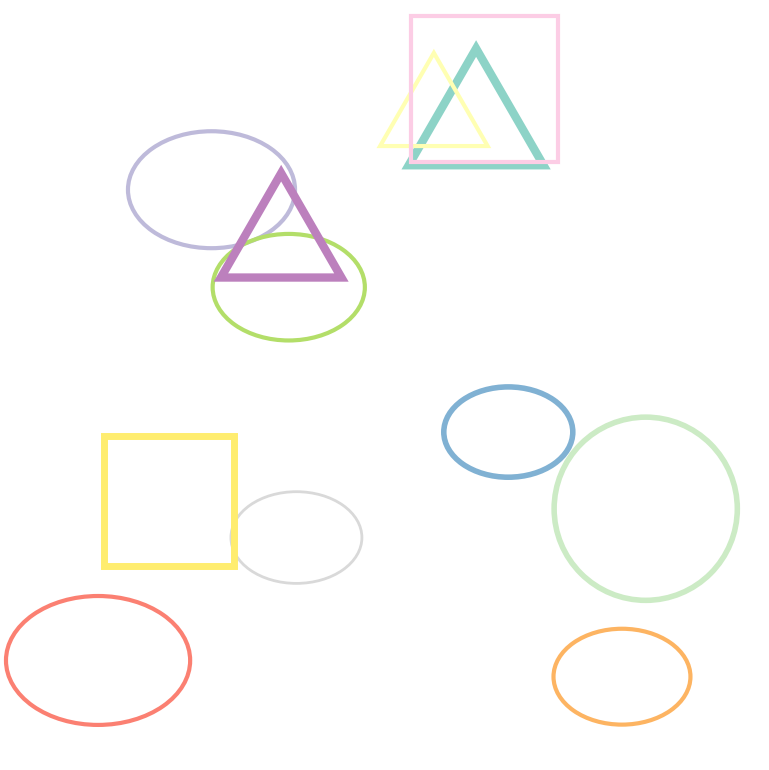[{"shape": "triangle", "thickness": 3, "radius": 0.51, "center": [0.618, 0.836]}, {"shape": "triangle", "thickness": 1.5, "radius": 0.4, "center": [0.563, 0.851]}, {"shape": "oval", "thickness": 1.5, "radius": 0.54, "center": [0.275, 0.754]}, {"shape": "oval", "thickness": 1.5, "radius": 0.6, "center": [0.127, 0.142]}, {"shape": "oval", "thickness": 2, "radius": 0.42, "center": [0.66, 0.439]}, {"shape": "oval", "thickness": 1.5, "radius": 0.44, "center": [0.808, 0.121]}, {"shape": "oval", "thickness": 1.5, "radius": 0.49, "center": [0.375, 0.627]}, {"shape": "square", "thickness": 1.5, "radius": 0.48, "center": [0.629, 0.884]}, {"shape": "oval", "thickness": 1, "radius": 0.43, "center": [0.385, 0.302]}, {"shape": "triangle", "thickness": 3, "radius": 0.45, "center": [0.365, 0.685]}, {"shape": "circle", "thickness": 2, "radius": 0.59, "center": [0.839, 0.339]}, {"shape": "square", "thickness": 2.5, "radius": 0.42, "center": [0.22, 0.349]}]